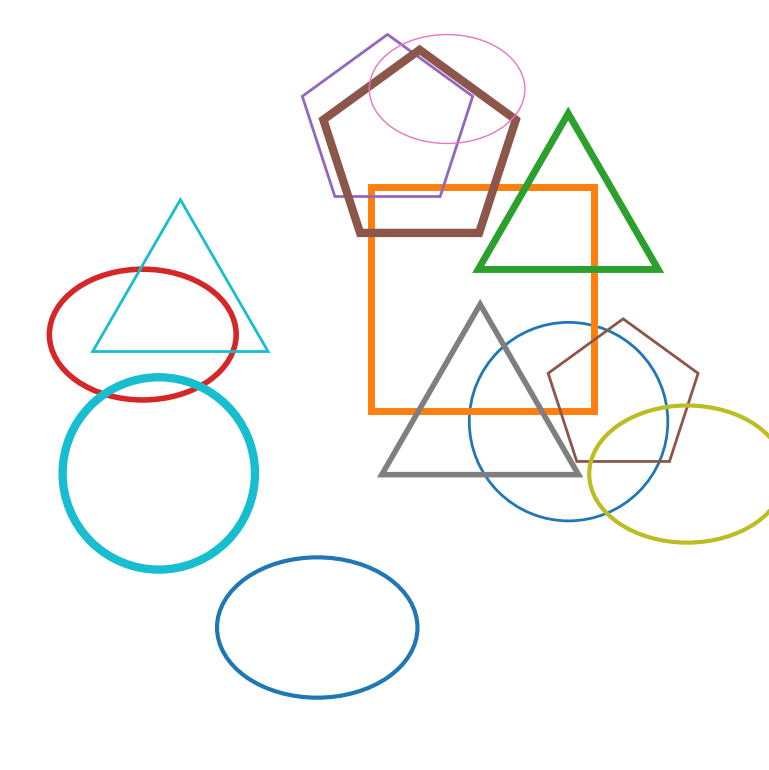[{"shape": "oval", "thickness": 1.5, "radius": 0.65, "center": [0.412, 0.185]}, {"shape": "circle", "thickness": 1, "radius": 0.64, "center": [0.738, 0.452]}, {"shape": "square", "thickness": 2.5, "radius": 0.72, "center": [0.626, 0.612]}, {"shape": "triangle", "thickness": 2.5, "radius": 0.67, "center": [0.738, 0.718]}, {"shape": "oval", "thickness": 2, "radius": 0.61, "center": [0.185, 0.565]}, {"shape": "pentagon", "thickness": 1, "radius": 0.58, "center": [0.503, 0.839]}, {"shape": "pentagon", "thickness": 1, "radius": 0.51, "center": [0.809, 0.484]}, {"shape": "pentagon", "thickness": 3, "radius": 0.66, "center": [0.545, 0.804]}, {"shape": "oval", "thickness": 0.5, "radius": 0.51, "center": [0.581, 0.884]}, {"shape": "triangle", "thickness": 2, "radius": 0.74, "center": [0.624, 0.457]}, {"shape": "oval", "thickness": 1.5, "radius": 0.64, "center": [0.892, 0.384]}, {"shape": "triangle", "thickness": 1, "radius": 0.66, "center": [0.234, 0.609]}, {"shape": "circle", "thickness": 3, "radius": 0.62, "center": [0.206, 0.385]}]